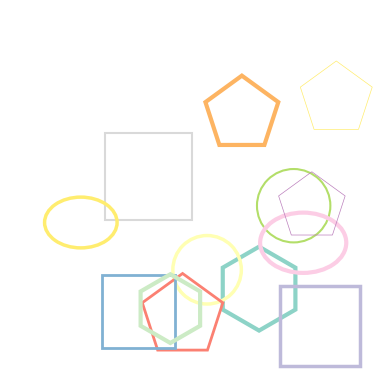[{"shape": "hexagon", "thickness": 3, "radius": 0.54, "center": [0.673, 0.25]}, {"shape": "circle", "thickness": 2.5, "radius": 0.44, "center": [0.538, 0.299]}, {"shape": "square", "thickness": 2.5, "radius": 0.52, "center": [0.831, 0.153]}, {"shape": "pentagon", "thickness": 2, "radius": 0.55, "center": [0.474, 0.18]}, {"shape": "square", "thickness": 2, "radius": 0.47, "center": [0.359, 0.191]}, {"shape": "pentagon", "thickness": 3, "radius": 0.5, "center": [0.628, 0.704]}, {"shape": "circle", "thickness": 1.5, "radius": 0.48, "center": [0.763, 0.466]}, {"shape": "oval", "thickness": 3, "radius": 0.56, "center": [0.788, 0.369]}, {"shape": "square", "thickness": 1.5, "radius": 0.56, "center": [0.385, 0.542]}, {"shape": "pentagon", "thickness": 0.5, "radius": 0.45, "center": [0.81, 0.463]}, {"shape": "hexagon", "thickness": 3, "radius": 0.45, "center": [0.442, 0.198]}, {"shape": "oval", "thickness": 2.5, "radius": 0.47, "center": [0.21, 0.422]}, {"shape": "pentagon", "thickness": 0.5, "radius": 0.49, "center": [0.873, 0.743]}]